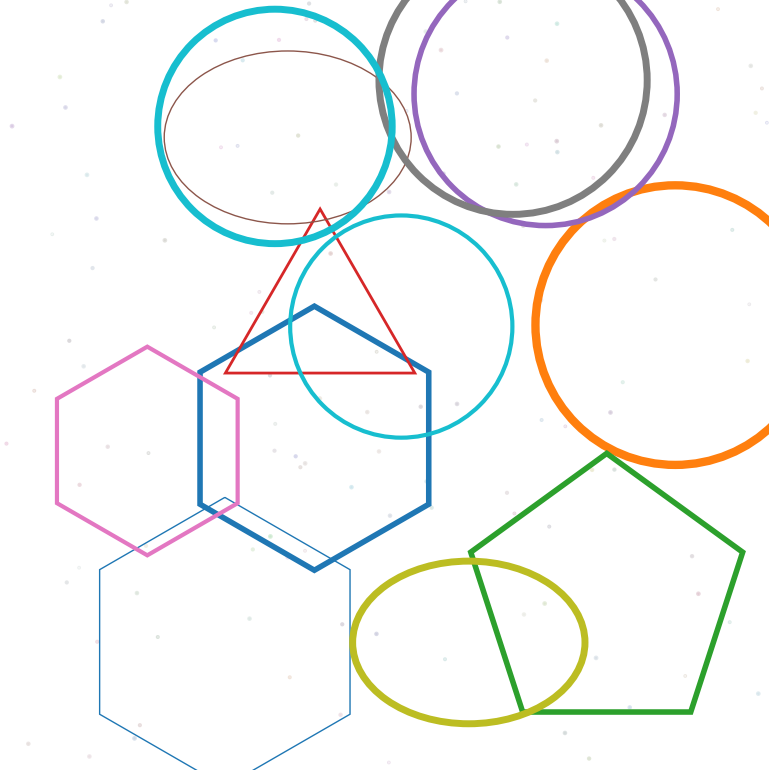[{"shape": "hexagon", "thickness": 2, "radius": 0.86, "center": [0.408, 0.431]}, {"shape": "hexagon", "thickness": 0.5, "radius": 0.94, "center": [0.292, 0.166]}, {"shape": "circle", "thickness": 3, "radius": 0.91, "center": [0.877, 0.578]}, {"shape": "pentagon", "thickness": 2, "radius": 0.93, "center": [0.788, 0.225]}, {"shape": "triangle", "thickness": 1, "radius": 0.71, "center": [0.416, 0.587]}, {"shape": "circle", "thickness": 2, "radius": 0.85, "center": [0.709, 0.878]}, {"shape": "oval", "thickness": 0.5, "radius": 0.8, "center": [0.374, 0.822]}, {"shape": "hexagon", "thickness": 1.5, "radius": 0.68, "center": [0.191, 0.414]}, {"shape": "circle", "thickness": 2.5, "radius": 0.87, "center": [0.666, 0.896]}, {"shape": "oval", "thickness": 2.5, "radius": 0.75, "center": [0.609, 0.166]}, {"shape": "circle", "thickness": 1.5, "radius": 0.72, "center": [0.521, 0.576]}, {"shape": "circle", "thickness": 2.5, "radius": 0.76, "center": [0.357, 0.836]}]